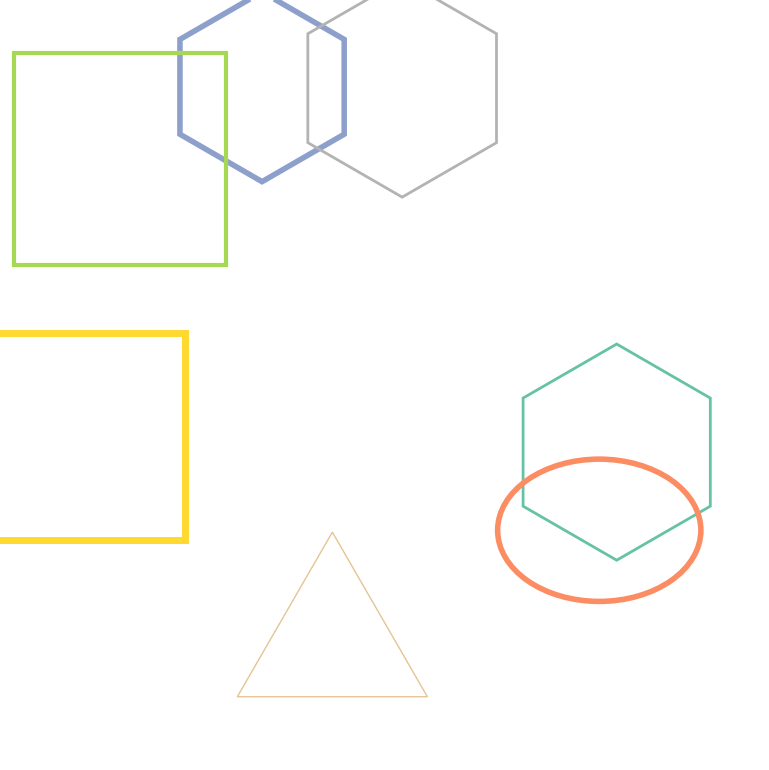[{"shape": "hexagon", "thickness": 1, "radius": 0.7, "center": [0.801, 0.413]}, {"shape": "oval", "thickness": 2, "radius": 0.66, "center": [0.778, 0.311]}, {"shape": "hexagon", "thickness": 2, "radius": 0.62, "center": [0.34, 0.887]}, {"shape": "square", "thickness": 1.5, "radius": 0.69, "center": [0.156, 0.794]}, {"shape": "square", "thickness": 2.5, "radius": 0.67, "center": [0.107, 0.433]}, {"shape": "triangle", "thickness": 0.5, "radius": 0.71, "center": [0.432, 0.166]}, {"shape": "hexagon", "thickness": 1, "radius": 0.71, "center": [0.522, 0.885]}]